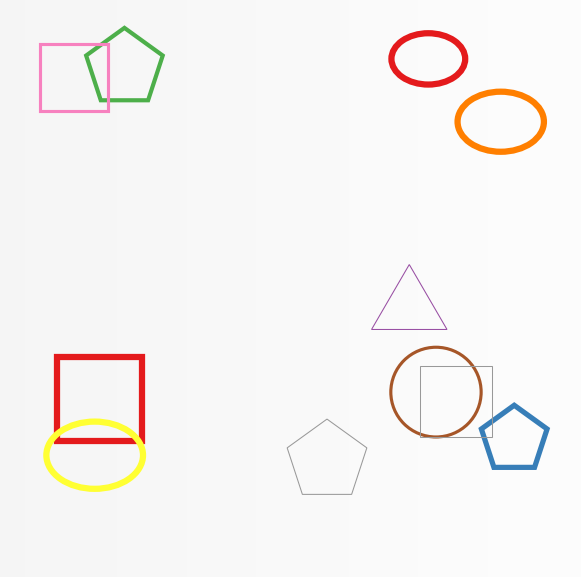[{"shape": "oval", "thickness": 3, "radius": 0.32, "center": [0.737, 0.897]}, {"shape": "square", "thickness": 3, "radius": 0.36, "center": [0.171, 0.309]}, {"shape": "pentagon", "thickness": 2.5, "radius": 0.3, "center": [0.885, 0.238]}, {"shape": "pentagon", "thickness": 2, "radius": 0.35, "center": [0.214, 0.882]}, {"shape": "triangle", "thickness": 0.5, "radius": 0.37, "center": [0.704, 0.466]}, {"shape": "oval", "thickness": 3, "radius": 0.37, "center": [0.861, 0.788]}, {"shape": "oval", "thickness": 3, "radius": 0.42, "center": [0.163, 0.211]}, {"shape": "circle", "thickness": 1.5, "radius": 0.39, "center": [0.75, 0.32]}, {"shape": "square", "thickness": 1.5, "radius": 0.29, "center": [0.128, 0.865]}, {"shape": "pentagon", "thickness": 0.5, "radius": 0.36, "center": [0.563, 0.201]}, {"shape": "square", "thickness": 0.5, "radius": 0.31, "center": [0.784, 0.304]}]